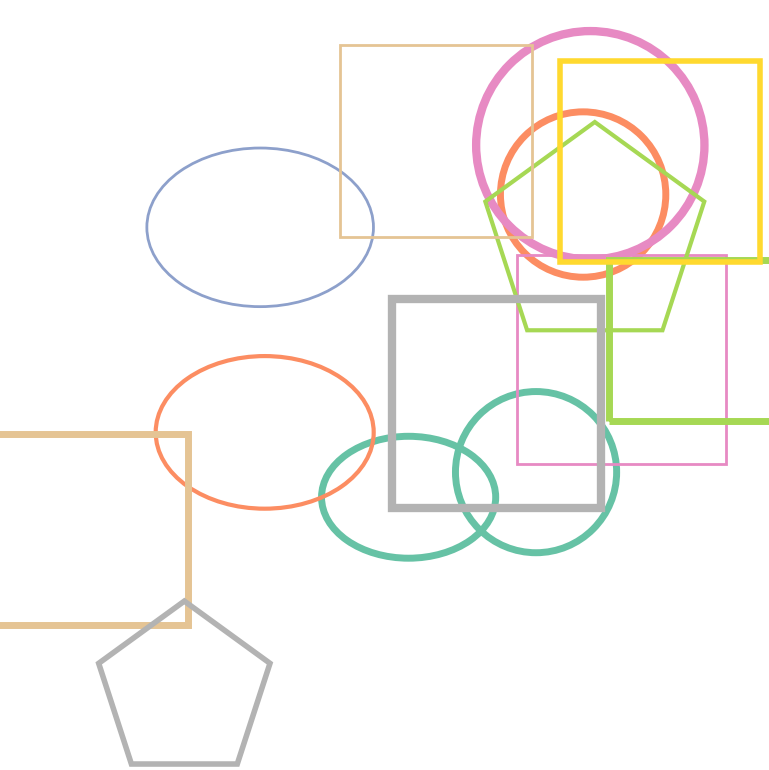[{"shape": "oval", "thickness": 2.5, "radius": 0.57, "center": [0.531, 0.354]}, {"shape": "circle", "thickness": 2.5, "radius": 0.52, "center": [0.696, 0.387]}, {"shape": "oval", "thickness": 1.5, "radius": 0.71, "center": [0.344, 0.438]}, {"shape": "circle", "thickness": 2.5, "radius": 0.54, "center": [0.757, 0.747]}, {"shape": "oval", "thickness": 1, "radius": 0.74, "center": [0.338, 0.705]}, {"shape": "circle", "thickness": 3, "radius": 0.74, "center": [0.767, 0.811]}, {"shape": "square", "thickness": 1, "radius": 0.68, "center": [0.807, 0.533]}, {"shape": "square", "thickness": 2.5, "radius": 0.52, "center": [0.896, 0.557]}, {"shape": "pentagon", "thickness": 1.5, "radius": 0.75, "center": [0.772, 0.692]}, {"shape": "square", "thickness": 2, "radius": 0.65, "center": [0.857, 0.791]}, {"shape": "square", "thickness": 1, "radius": 0.62, "center": [0.567, 0.816]}, {"shape": "square", "thickness": 2.5, "radius": 0.62, "center": [0.12, 0.312]}, {"shape": "pentagon", "thickness": 2, "radius": 0.58, "center": [0.239, 0.102]}, {"shape": "square", "thickness": 3, "radius": 0.68, "center": [0.645, 0.476]}]